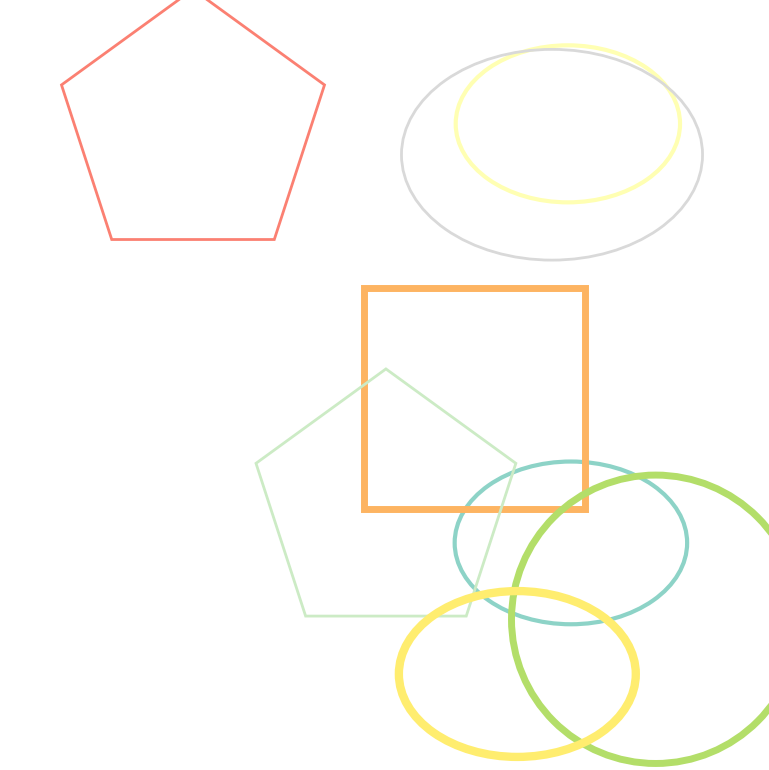[{"shape": "oval", "thickness": 1.5, "radius": 0.75, "center": [0.741, 0.295]}, {"shape": "oval", "thickness": 1.5, "radius": 0.73, "center": [0.737, 0.839]}, {"shape": "pentagon", "thickness": 1, "radius": 0.9, "center": [0.251, 0.834]}, {"shape": "square", "thickness": 2.5, "radius": 0.72, "center": [0.617, 0.482]}, {"shape": "circle", "thickness": 2.5, "radius": 0.94, "center": [0.852, 0.196]}, {"shape": "oval", "thickness": 1, "radius": 0.98, "center": [0.717, 0.799]}, {"shape": "pentagon", "thickness": 1, "radius": 0.89, "center": [0.501, 0.343]}, {"shape": "oval", "thickness": 3, "radius": 0.77, "center": [0.672, 0.125]}]